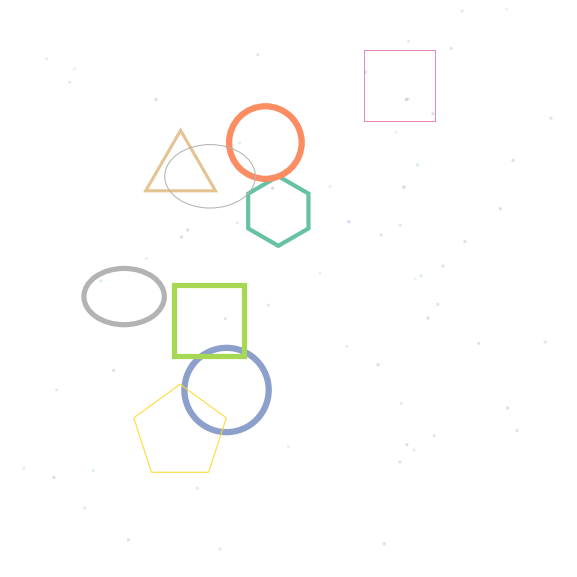[{"shape": "hexagon", "thickness": 2, "radius": 0.3, "center": [0.482, 0.634]}, {"shape": "circle", "thickness": 3, "radius": 0.31, "center": [0.46, 0.752]}, {"shape": "circle", "thickness": 3, "radius": 0.36, "center": [0.392, 0.324]}, {"shape": "square", "thickness": 0.5, "radius": 0.31, "center": [0.692, 0.851]}, {"shape": "square", "thickness": 2.5, "radius": 0.31, "center": [0.362, 0.444]}, {"shape": "pentagon", "thickness": 0.5, "radius": 0.42, "center": [0.312, 0.25]}, {"shape": "triangle", "thickness": 1.5, "radius": 0.35, "center": [0.313, 0.704]}, {"shape": "oval", "thickness": 2.5, "radius": 0.35, "center": [0.215, 0.486]}, {"shape": "oval", "thickness": 0.5, "radius": 0.39, "center": [0.364, 0.694]}]